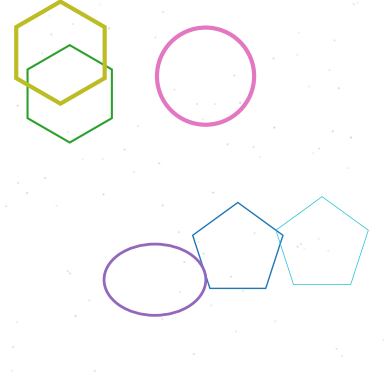[{"shape": "pentagon", "thickness": 1, "radius": 0.62, "center": [0.618, 0.351]}, {"shape": "hexagon", "thickness": 1.5, "radius": 0.63, "center": [0.181, 0.756]}, {"shape": "oval", "thickness": 2, "radius": 0.66, "center": [0.402, 0.273]}, {"shape": "circle", "thickness": 3, "radius": 0.63, "center": [0.534, 0.802]}, {"shape": "hexagon", "thickness": 3, "radius": 0.66, "center": [0.157, 0.863]}, {"shape": "pentagon", "thickness": 0.5, "radius": 0.63, "center": [0.837, 0.363]}]